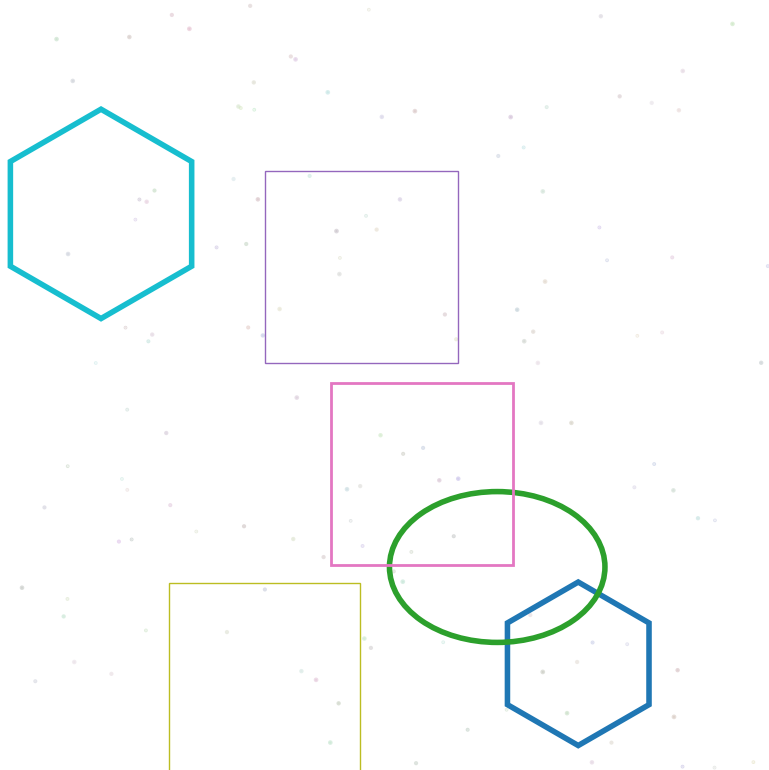[{"shape": "hexagon", "thickness": 2, "radius": 0.53, "center": [0.751, 0.138]}, {"shape": "oval", "thickness": 2, "radius": 0.7, "center": [0.646, 0.264]}, {"shape": "square", "thickness": 0.5, "radius": 0.63, "center": [0.47, 0.653]}, {"shape": "square", "thickness": 1, "radius": 0.59, "center": [0.547, 0.385]}, {"shape": "square", "thickness": 0.5, "radius": 0.62, "center": [0.343, 0.12]}, {"shape": "hexagon", "thickness": 2, "radius": 0.68, "center": [0.131, 0.722]}]